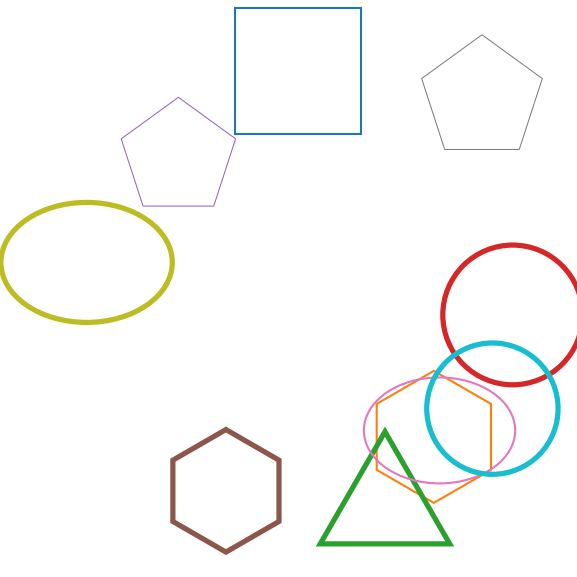[{"shape": "square", "thickness": 1, "radius": 0.55, "center": [0.517, 0.876]}, {"shape": "hexagon", "thickness": 1, "radius": 0.57, "center": [0.751, 0.243]}, {"shape": "triangle", "thickness": 2.5, "radius": 0.65, "center": [0.667, 0.122]}, {"shape": "circle", "thickness": 2.5, "radius": 0.6, "center": [0.888, 0.454]}, {"shape": "pentagon", "thickness": 0.5, "radius": 0.52, "center": [0.309, 0.727]}, {"shape": "hexagon", "thickness": 2.5, "radius": 0.53, "center": [0.391, 0.149]}, {"shape": "oval", "thickness": 1, "radius": 0.66, "center": [0.761, 0.254]}, {"shape": "pentagon", "thickness": 0.5, "radius": 0.55, "center": [0.835, 0.829]}, {"shape": "oval", "thickness": 2.5, "radius": 0.74, "center": [0.15, 0.545]}, {"shape": "circle", "thickness": 2.5, "radius": 0.57, "center": [0.853, 0.292]}]